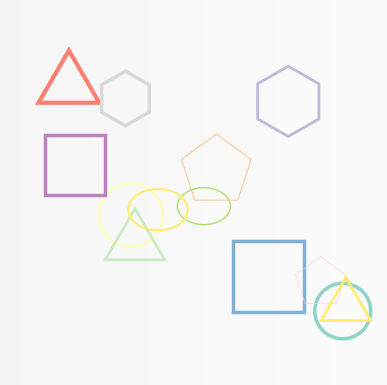[{"shape": "circle", "thickness": 2.5, "radius": 0.36, "center": [0.884, 0.192]}, {"shape": "circle", "thickness": 1.5, "radius": 0.41, "center": [0.337, 0.441]}, {"shape": "hexagon", "thickness": 2, "radius": 0.46, "center": [0.744, 0.737]}, {"shape": "triangle", "thickness": 3, "radius": 0.45, "center": [0.178, 0.778]}, {"shape": "square", "thickness": 2.5, "radius": 0.46, "center": [0.693, 0.281]}, {"shape": "pentagon", "thickness": 0.5, "radius": 0.47, "center": [0.558, 0.557]}, {"shape": "oval", "thickness": 1, "radius": 0.34, "center": [0.526, 0.464]}, {"shape": "pentagon", "thickness": 0.5, "radius": 0.34, "center": [0.828, 0.266]}, {"shape": "hexagon", "thickness": 2.5, "radius": 0.35, "center": [0.324, 0.744]}, {"shape": "square", "thickness": 2.5, "radius": 0.39, "center": [0.193, 0.571]}, {"shape": "triangle", "thickness": 2, "radius": 0.44, "center": [0.348, 0.37]}, {"shape": "triangle", "thickness": 2, "radius": 0.37, "center": [0.893, 0.204]}, {"shape": "oval", "thickness": 1.5, "radius": 0.38, "center": [0.408, 0.455]}]